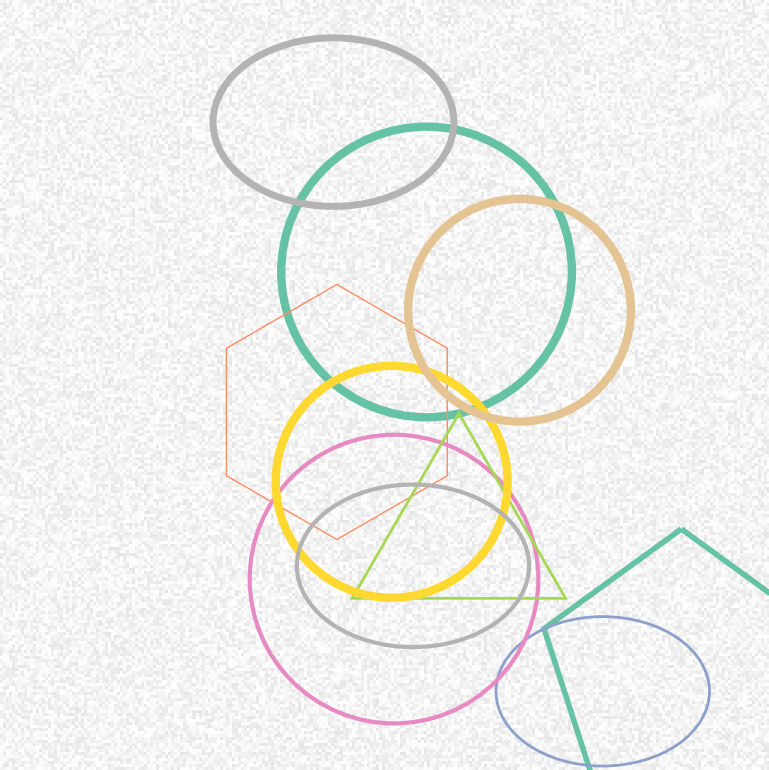[{"shape": "pentagon", "thickness": 2, "radius": 0.94, "center": [0.885, 0.126]}, {"shape": "circle", "thickness": 3, "radius": 0.94, "center": [0.554, 0.647]}, {"shape": "hexagon", "thickness": 0.5, "radius": 0.83, "center": [0.438, 0.465]}, {"shape": "oval", "thickness": 1, "radius": 0.69, "center": [0.783, 0.102]}, {"shape": "circle", "thickness": 1.5, "radius": 0.94, "center": [0.512, 0.248]}, {"shape": "triangle", "thickness": 1, "radius": 0.8, "center": [0.596, 0.303]}, {"shape": "circle", "thickness": 3, "radius": 0.75, "center": [0.509, 0.374]}, {"shape": "circle", "thickness": 3, "radius": 0.72, "center": [0.675, 0.597]}, {"shape": "oval", "thickness": 2.5, "radius": 0.78, "center": [0.433, 0.841]}, {"shape": "oval", "thickness": 1.5, "radius": 0.75, "center": [0.536, 0.265]}]